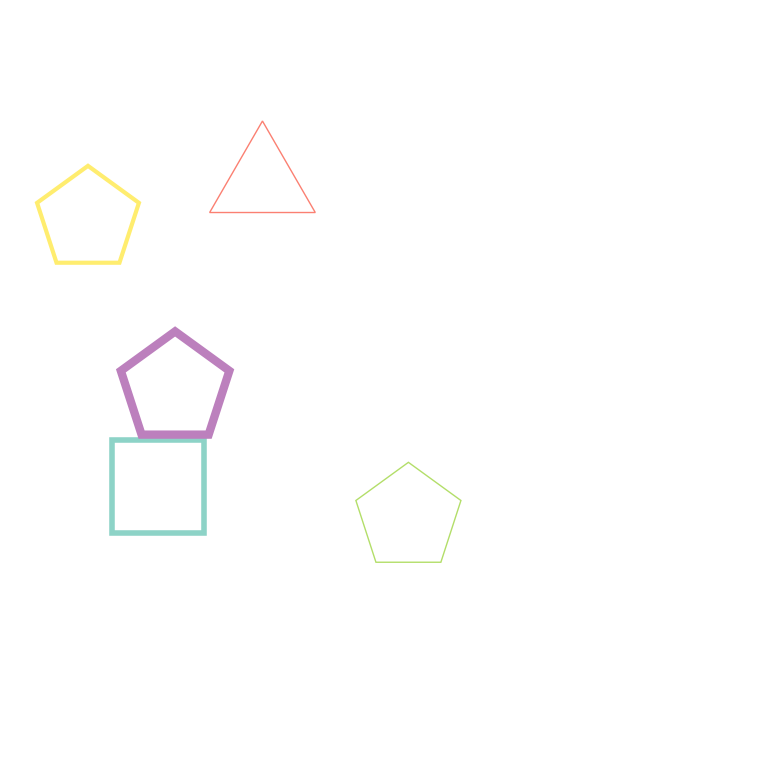[{"shape": "square", "thickness": 2, "radius": 0.3, "center": [0.205, 0.368]}, {"shape": "triangle", "thickness": 0.5, "radius": 0.4, "center": [0.341, 0.764]}, {"shape": "pentagon", "thickness": 0.5, "radius": 0.36, "center": [0.53, 0.328]}, {"shape": "pentagon", "thickness": 3, "radius": 0.37, "center": [0.227, 0.495]}, {"shape": "pentagon", "thickness": 1.5, "radius": 0.35, "center": [0.114, 0.715]}]